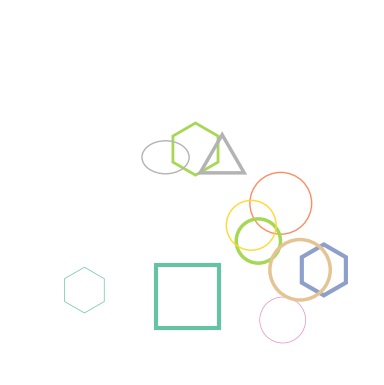[{"shape": "hexagon", "thickness": 0.5, "radius": 0.3, "center": [0.219, 0.246]}, {"shape": "square", "thickness": 3, "radius": 0.41, "center": [0.486, 0.23]}, {"shape": "circle", "thickness": 1, "radius": 0.4, "center": [0.729, 0.472]}, {"shape": "hexagon", "thickness": 3, "radius": 0.33, "center": [0.841, 0.299]}, {"shape": "circle", "thickness": 0.5, "radius": 0.3, "center": [0.734, 0.169]}, {"shape": "circle", "thickness": 2.5, "radius": 0.29, "center": [0.671, 0.374]}, {"shape": "hexagon", "thickness": 2, "radius": 0.34, "center": [0.508, 0.613]}, {"shape": "circle", "thickness": 1, "radius": 0.32, "center": [0.653, 0.415]}, {"shape": "circle", "thickness": 2.5, "radius": 0.39, "center": [0.779, 0.299]}, {"shape": "oval", "thickness": 1, "radius": 0.31, "center": [0.43, 0.591]}, {"shape": "triangle", "thickness": 2.5, "radius": 0.33, "center": [0.577, 0.584]}]